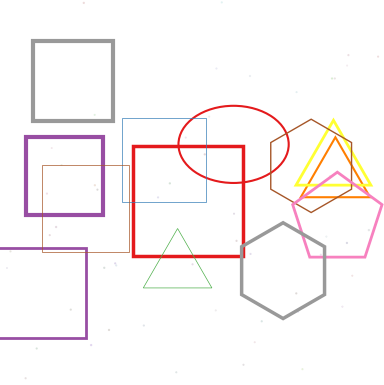[{"shape": "square", "thickness": 2.5, "radius": 0.72, "center": [0.489, 0.478]}, {"shape": "oval", "thickness": 1.5, "radius": 0.72, "center": [0.607, 0.625]}, {"shape": "square", "thickness": 0.5, "radius": 0.55, "center": [0.427, 0.584]}, {"shape": "triangle", "thickness": 0.5, "radius": 0.51, "center": [0.461, 0.304]}, {"shape": "square", "thickness": 2, "radius": 0.58, "center": [0.107, 0.239]}, {"shape": "square", "thickness": 3, "radius": 0.5, "center": [0.168, 0.542]}, {"shape": "triangle", "thickness": 1.5, "radius": 0.52, "center": [0.871, 0.54]}, {"shape": "triangle", "thickness": 2, "radius": 0.56, "center": [0.866, 0.575]}, {"shape": "square", "thickness": 0.5, "radius": 0.57, "center": [0.222, 0.459]}, {"shape": "hexagon", "thickness": 1, "radius": 0.61, "center": [0.808, 0.569]}, {"shape": "pentagon", "thickness": 2, "radius": 0.61, "center": [0.876, 0.431]}, {"shape": "square", "thickness": 3, "radius": 0.52, "center": [0.189, 0.789]}, {"shape": "hexagon", "thickness": 2.5, "radius": 0.62, "center": [0.735, 0.297]}]